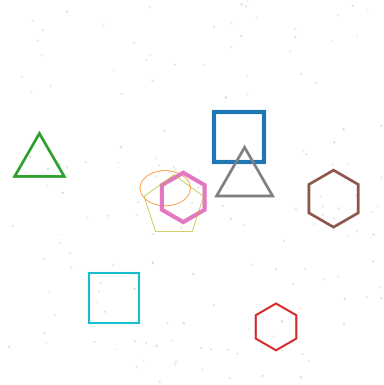[{"shape": "square", "thickness": 3, "radius": 0.32, "center": [0.62, 0.645]}, {"shape": "oval", "thickness": 0.5, "radius": 0.33, "center": [0.429, 0.511]}, {"shape": "triangle", "thickness": 2, "radius": 0.37, "center": [0.102, 0.579]}, {"shape": "hexagon", "thickness": 1.5, "radius": 0.3, "center": [0.717, 0.151]}, {"shape": "hexagon", "thickness": 2, "radius": 0.37, "center": [0.866, 0.484]}, {"shape": "hexagon", "thickness": 3, "radius": 0.32, "center": [0.476, 0.487]}, {"shape": "triangle", "thickness": 2, "radius": 0.42, "center": [0.635, 0.533]}, {"shape": "pentagon", "thickness": 0.5, "radius": 0.41, "center": [0.452, 0.465]}, {"shape": "square", "thickness": 1.5, "radius": 0.33, "center": [0.296, 0.227]}]